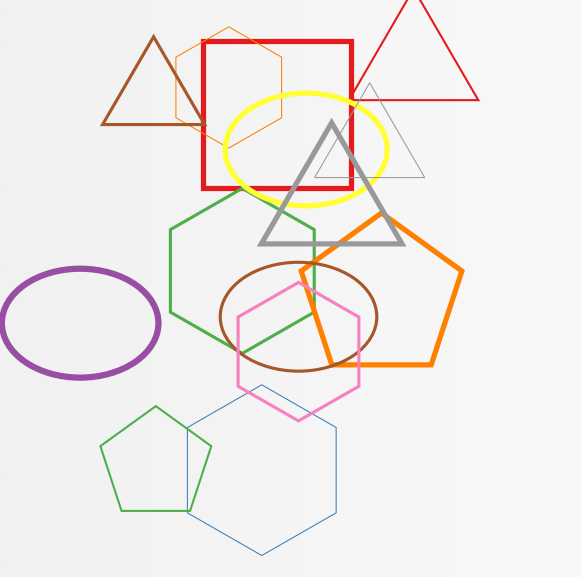[{"shape": "square", "thickness": 2.5, "radius": 0.64, "center": [0.476, 0.801]}, {"shape": "triangle", "thickness": 1, "radius": 0.64, "center": [0.712, 0.89]}, {"shape": "hexagon", "thickness": 0.5, "radius": 0.74, "center": [0.45, 0.185]}, {"shape": "pentagon", "thickness": 1, "radius": 0.5, "center": [0.268, 0.196]}, {"shape": "hexagon", "thickness": 1.5, "radius": 0.71, "center": [0.417, 0.53]}, {"shape": "oval", "thickness": 3, "radius": 0.67, "center": [0.138, 0.44]}, {"shape": "pentagon", "thickness": 2.5, "radius": 0.73, "center": [0.656, 0.485]}, {"shape": "hexagon", "thickness": 0.5, "radius": 0.52, "center": [0.394, 0.848]}, {"shape": "oval", "thickness": 2.5, "radius": 0.7, "center": [0.527, 0.74]}, {"shape": "oval", "thickness": 1.5, "radius": 0.67, "center": [0.514, 0.451]}, {"shape": "triangle", "thickness": 1.5, "radius": 0.51, "center": [0.264, 0.834]}, {"shape": "hexagon", "thickness": 1.5, "radius": 0.6, "center": [0.514, 0.39]}, {"shape": "triangle", "thickness": 0.5, "radius": 0.55, "center": [0.636, 0.746]}, {"shape": "triangle", "thickness": 2.5, "radius": 0.7, "center": [0.571, 0.647]}]